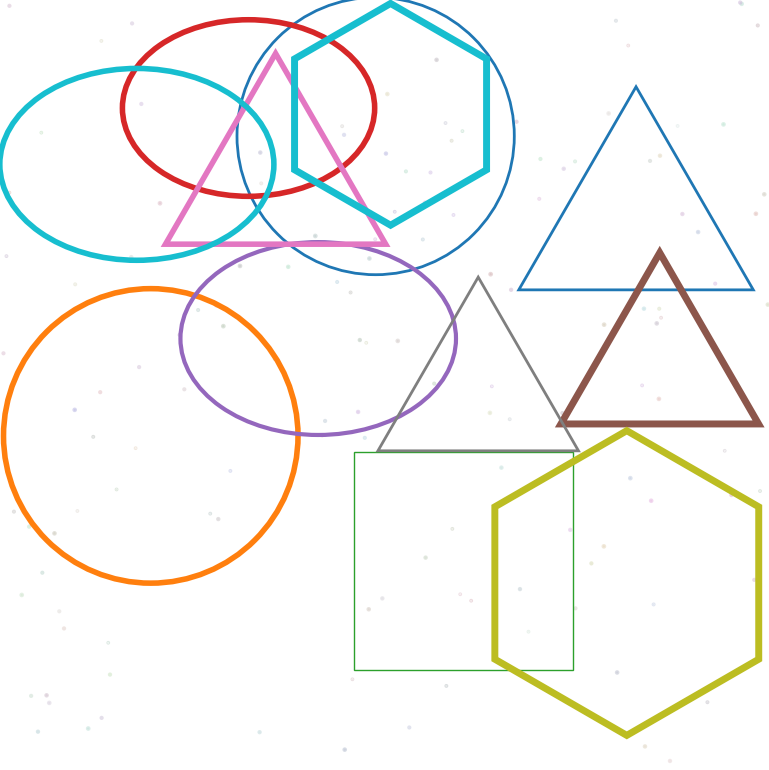[{"shape": "triangle", "thickness": 1, "radius": 0.88, "center": [0.826, 0.711]}, {"shape": "circle", "thickness": 1, "radius": 0.9, "center": [0.488, 0.823]}, {"shape": "circle", "thickness": 2, "radius": 0.96, "center": [0.196, 0.434]}, {"shape": "square", "thickness": 0.5, "radius": 0.71, "center": [0.602, 0.271]}, {"shape": "oval", "thickness": 2, "radius": 0.82, "center": [0.323, 0.86]}, {"shape": "oval", "thickness": 1.5, "radius": 0.89, "center": [0.413, 0.56]}, {"shape": "triangle", "thickness": 2.5, "radius": 0.74, "center": [0.857, 0.524]}, {"shape": "triangle", "thickness": 2, "radius": 0.83, "center": [0.358, 0.765]}, {"shape": "triangle", "thickness": 1, "radius": 0.75, "center": [0.621, 0.49]}, {"shape": "hexagon", "thickness": 2.5, "radius": 0.99, "center": [0.814, 0.243]}, {"shape": "hexagon", "thickness": 2.5, "radius": 0.72, "center": [0.507, 0.852]}, {"shape": "oval", "thickness": 2, "radius": 0.89, "center": [0.178, 0.787]}]